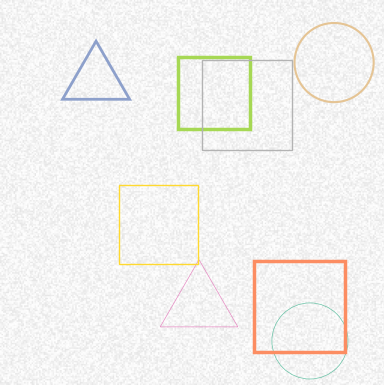[{"shape": "circle", "thickness": 0.5, "radius": 0.49, "center": [0.805, 0.114]}, {"shape": "square", "thickness": 2.5, "radius": 0.59, "center": [0.778, 0.205]}, {"shape": "triangle", "thickness": 2, "radius": 0.5, "center": [0.25, 0.792]}, {"shape": "triangle", "thickness": 0.5, "radius": 0.58, "center": [0.517, 0.209]}, {"shape": "square", "thickness": 2.5, "radius": 0.46, "center": [0.556, 0.758]}, {"shape": "square", "thickness": 1, "radius": 0.51, "center": [0.411, 0.417]}, {"shape": "circle", "thickness": 1.5, "radius": 0.51, "center": [0.868, 0.838]}, {"shape": "square", "thickness": 1, "radius": 0.59, "center": [0.642, 0.727]}]